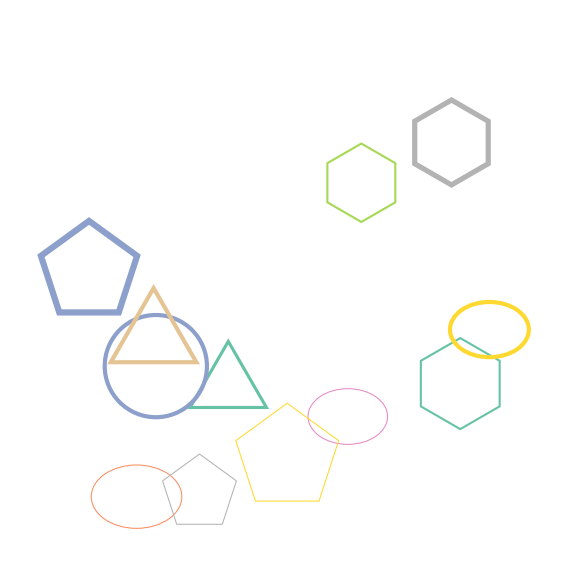[{"shape": "triangle", "thickness": 1.5, "radius": 0.38, "center": [0.395, 0.332]}, {"shape": "hexagon", "thickness": 1, "radius": 0.39, "center": [0.797, 0.335]}, {"shape": "oval", "thickness": 0.5, "radius": 0.39, "center": [0.236, 0.139]}, {"shape": "pentagon", "thickness": 3, "radius": 0.44, "center": [0.154, 0.529]}, {"shape": "circle", "thickness": 2, "radius": 0.44, "center": [0.27, 0.365]}, {"shape": "oval", "thickness": 0.5, "radius": 0.34, "center": [0.602, 0.278]}, {"shape": "hexagon", "thickness": 1, "radius": 0.34, "center": [0.626, 0.683]}, {"shape": "oval", "thickness": 2, "radius": 0.34, "center": [0.847, 0.428]}, {"shape": "pentagon", "thickness": 0.5, "radius": 0.47, "center": [0.497, 0.207]}, {"shape": "triangle", "thickness": 2, "radius": 0.43, "center": [0.266, 0.415]}, {"shape": "pentagon", "thickness": 0.5, "radius": 0.34, "center": [0.345, 0.146]}, {"shape": "hexagon", "thickness": 2.5, "radius": 0.37, "center": [0.782, 0.752]}]